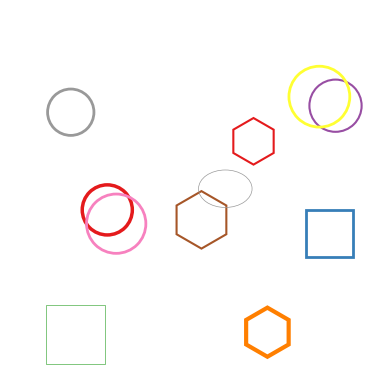[{"shape": "circle", "thickness": 2.5, "radius": 0.33, "center": [0.279, 0.455]}, {"shape": "hexagon", "thickness": 1.5, "radius": 0.3, "center": [0.658, 0.633]}, {"shape": "square", "thickness": 2, "radius": 0.31, "center": [0.856, 0.393]}, {"shape": "square", "thickness": 0.5, "radius": 0.38, "center": [0.197, 0.131]}, {"shape": "circle", "thickness": 1.5, "radius": 0.34, "center": [0.871, 0.725]}, {"shape": "hexagon", "thickness": 3, "radius": 0.32, "center": [0.695, 0.137]}, {"shape": "circle", "thickness": 2, "radius": 0.4, "center": [0.83, 0.749]}, {"shape": "hexagon", "thickness": 1.5, "radius": 0.37, "center": [0.523, 0.429]}, {"shape": "circle", "thickness": 2, "radius": 0.39, "center": [0.302, 0.419]}, {"shape": "oval", "thickness": 0.5, "radius": 0.35, "center": [0.585, 0.51]}, {"shape": "circle", "thickness": 2, "radius": 0.3, "center": [0.184, 0.709]}]